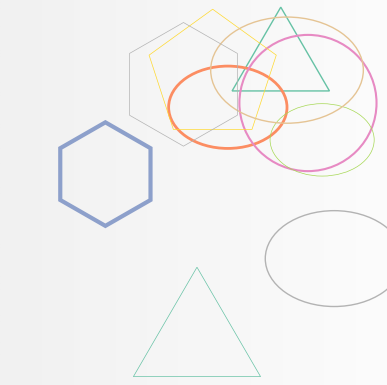[{"shape": "triangle", "thickness": 1, "radius": 0.73, "center": [0.725, 0.836]}, {"shape": "triangle", "thickness": 0.5, "radius": 0.95, "center": [0.508, 0.116]}, {"shape": "oval", "thickness": 2, "radius": 0.76, "center": [0.588, 0.721]}, {"shape": "hexagon", "thickness": 3, "radius": 0.67, "center": [0.272, 0.548]}, {"shape": "circle", "thickness": 1.5, "radius": 0.88, "center": [0.795, 0.732]}, {"shape": "oval", "thickness": 0.5, "radius": 0.67, "center": [0.831, 0.637]}, {"shape": "pentagon", "thickness": 0.5, "radius": 0.86, "center": [0.549, 0.803]}, {"shape": "oval", "thickness": 1, "radius": 0.98, "center": [0.741, 0.818]}, {"shape": "oval", "thickness": 1, "radius": 0.89, "center": [0.862, 0.328]}, {"shape": "hexagon", "thickness": 0.5, "radius": 0.8, "center": [0.473, 0.781]}]